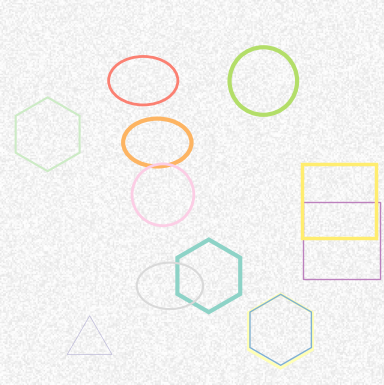[{"shape": "hexagon", "thickness": 3, "radius": 0.47, "center": [0.542, 0.283]}, {"shape": "hexagon", "thickness": 2, "radius": 0.48, "center": [0.729, 0.14]}, {"shape": "triangle", "thickness": 0.5, "radius": 0.34, "center": [0.233, 0.113]}, {"shape": "oval", "thickness": 2, "radius": 0.45, "center": [0.372, 0.79]}, {"shape": "hexagon", "thickness": 1, "radius": 0.46, "center": [0.729, 0.143]}, {"shape": "oval", "thickness": 3, "radius": 0.44, "center": [0.409, 0.63]}, {"shape": "circle", "thickness": 3, "radius": 0.44, "center": [0.684, 0.79]}, {"shape": "circle", "thickness": 2, "radius": 0.4, "center": [0.423, 0.494]}, {"shape": "oval", "thickness": 1.5, "radius": 0.43, "center": [0.441, 0.257]}, {"shape": "square", "thickness": 1, "radius": 0.5, "center": [0.887, 0.376]}, {"shape": "hexagon", "thickness": 1.5, "radius": 0.48, "center": [0.124, 0.651]}, {"shape": "square", "thickness": 2.5, "radius": 0.48, "center": [0.881, 0.478]}]